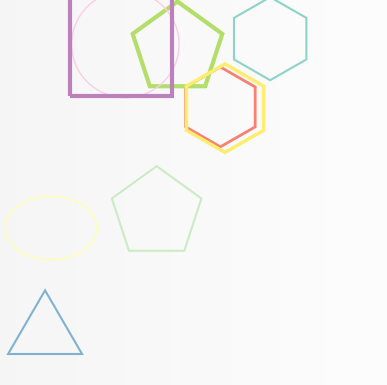[{"shape": "hexagon", "thickness": 1.5, "radius": 0.54, "center": [0.697, 0.9]}, {"shape": "oval", "thickness": 1, "radius": 0.59, "center": [0.132, 0.408]}, {"shape": "hexagon", "thickness": 2, "radius": 0.52, "center": [0.569, 0.722]}, {"shape": "triangle", "thickness": 1.5, "radius": 0.55, "center": [0.116, 0.136]}, {"shape": "pentagon", "thickness": 3, "radius": 0.61, "center": [0.458, 0.874]}, {"shape": "circle", "thickness": 1, "radius": 0.69, "center": [0.324, 0.885]}, {"shape": "square", "thickness": 3, "radius": 0.66, "center": [0.312, 0.883]}, {"shape": "pentagon", "thickness": 1.5, "radius": 0.61, "center": [0.404, 0.447]}, {"shape": "hexagon", "thickness": 2.5, "radius": 0.57, "center": [0.581, 0.719]}]